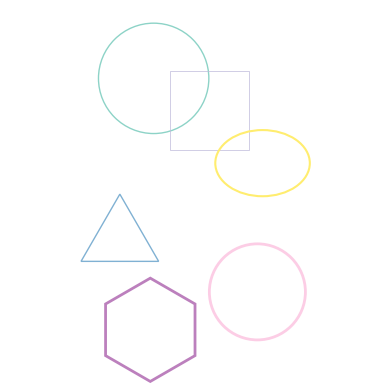[{"shape": "circle", "thickness": 1, "radius": 0.72, "center": [0.399, 0.796]}, {"shape": "square", "thickness": 0.5, "radius": 0.51, "center": [0.545, 0.713]}, {"shape": "triangle", "thickness": 1, "radius": 0.58, "center": [0.311, 0.379]}, {"shape": "circle", "thickness": 2, "radius": 0.62, "center": [0.669, 0.242]}, {"shape": "hexagon", "thickness": 2, "radius": 0.67, "center": [0.39, 0.143]}, {"shape": "oval", "thickness": 1.5, "radius": 0.61, "center": [0.682, 0.576]}]